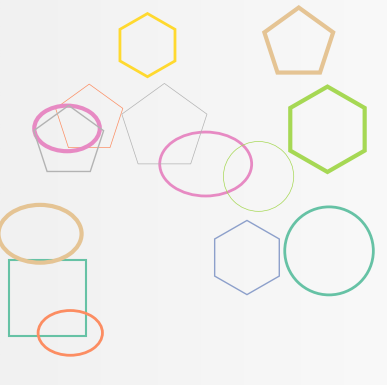[{"shape": "circle", "thickness": 2, "radius": 0.57, "center": [0.849, 0.348]}, {"shape": "square", "thickness": 1.5, "radius": 0.49, "center": [0.122, 0.226]}, {"shape": "pentagon", "thickness": 0.5, "radius": 0.46, "center": [0.23, 0.69]}, {"shape": "oval", "thickness": 2, "radius": 0.42, "center": [0.181, 0.135]}, {"shape": "hexagon", "thickness": 1, "radius": 0.48, "center": [0.637, 0.331]}, {"shape": "oval", "thickness": 2, "radius": 0.59, "center": [0.531, 0.574]}, {"shape": "oval", "thickness": 3, "radius": 0.42, "center": [0.173, 0.666]}, {"shape": "hexagon", "thickness": 3, "radius": 0.55, "center": [0.845, 0.664]}, {"shape": "circle", "thickness": 0.5, "radius": 0.45, "center": [0.667, 0.542]}, {"shape": "hexagon", "thickness": 2, "radius": 0.41, "center": [0.381, 0.883]}, {"shape": "oval", "thickness": 3, "radius": 0.54, "center": [0.103, 0.393]}, {"shape": "pentagon", "thickness": 3, "radius": 0.47, "center": [0.771, 0.887]}, {"shape": "pentagon", "thickness": 1, "radius": 0.47, "center": [0.177, 0.631]}, {"shape": "pentagon", "thickness": 0.5, "radius": 0.58, "center": [0.424, 0.668]}]